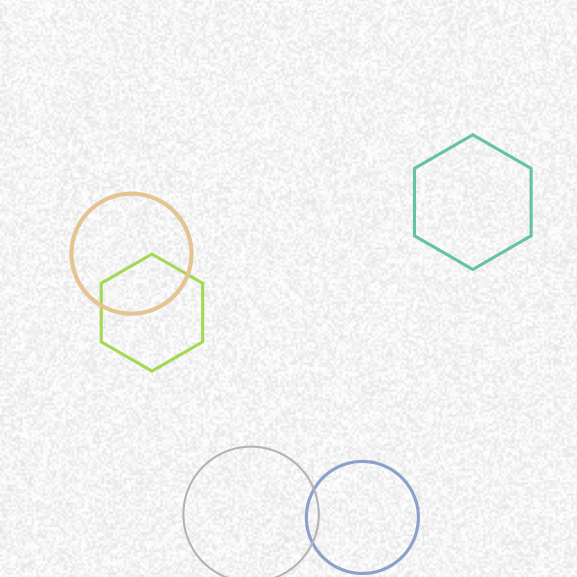[{"shape": "hexagon", "thickness": 1.5, "radius": 0.58, "center": [0.819, 0.649]}, {"shape": "circle", "thickness": 1.5, "radius": 0.49, "center": [0.628, 0.103]}, {"shape": "hexagon", "thickness": 1.5, "radius": 0.51, "center": [0.263, 0.458]}, {"shape": "circle", "thickness": 2, "radius": 0.52, "center": [0.228, 0.56]}, {"shape": "circle", "thickness": 1, "radius": 0.59, "center": [0.435, 0.108]}]